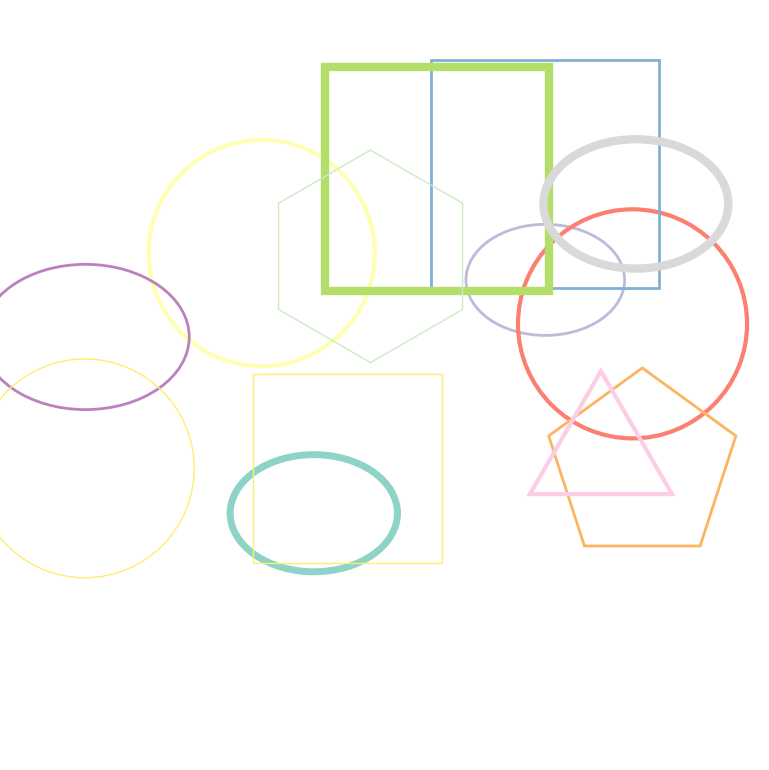[{"shape": "oval", "thickness": 2.5, "radius": 0.54, "center": [0.408, 0.334]}, {"shape": "circle", "thickness": 1.5, "radius": 0.73, "center": [0.34, 0.671]}, {"shape": "oval", "thickness": 1, "radius": 0.52, "center": [0.708, 0.637]}, {"shape": "circle", "thickness": 1.5, "radius": 0.74, "center": [0.821, 0.579]}, {"shape": "square", "thickness": 1, "radius": 0.74, "center": [0.708, 0.774]}, {"shape": "pentagon", "thickness": 1, "radius": 0.64, "center": [0.834, 0.394]}, {"shape": "square", "thickness": 3, "radius": 0.73, "center": [0.567, 0.768]}, {"shape": "triangle", "thickness": 1.5, "radius": 0.53, "center": [0.78, 0.412]}, {"shape": "oval", "thickness": 3, "radius": 0.6, "center": [0.826, 0.735]}, {"shape": "oval", "thickness": 1, "radius": 0.67, "center": [0.111, 0.562]}, {"shape": "hexagon", "thickness": 0.5, "radius": 0.69, "center": [0.481, 0.667]}, {"shape": "circle", "thickness": 0.5, "radius": 0.71, "center": [0.11, 0.392]}, {"shape": "square", "thickness": 0.5, "radius": 0.61, "center": [0.451, 0.391]}]